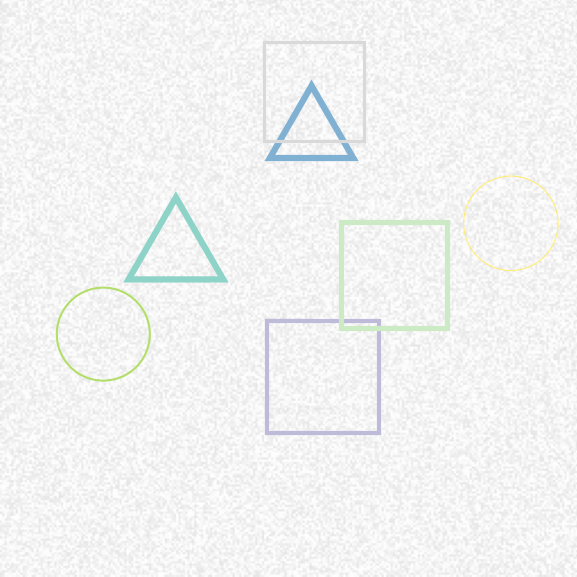[{"shape": "triangle", "thickness": 3, "radius": 0.47, "center": [0.305, 0.563]}, {"shape": "square", "thickness": 2, "radius": 0.48, "center": [0.559, 0.346]}, {"shape": "triangle", "thickness": 3, "radius": 0.42, "center": [0.539, 0.767]}, {"shape": "circle", "thickness": 1, "radius": 0.4, "center": [0.179, 0.421]}, {"shape": "square", "thickness": 1.5, "radius": 0.43, "center": [0.544, 0.841]}, {"shape": "square", "thickness": 2.5, "radius": 0.46, "center": [0.682, 0.523]}, {"shape": "circle", "thickness": 0.5, "radius": 0.41, "center": [0.885, 0.612]}]